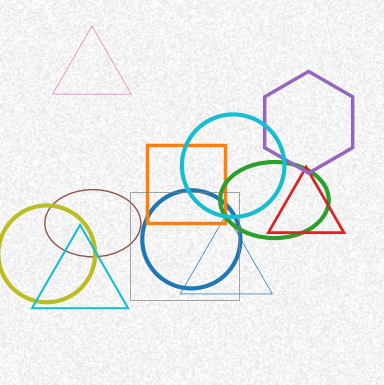[{"shape": "circle", "thickness": 3, "radius": 0.64, "center": [0.497, 0.378]}, {"shape": "triangle", "thickness": 0.5, "radius": 0.69, "center": [0.588, 0.306]}, {"shape": "square", "thickness": 2.5, "radius": 0.51, "center": [0.483, 0.523]}, {"shape": "oval", "thickness": 3, "radius": 0.71, "center": [0.713, 0.48]}, {"shape": "triangle", "thickness": 2, "radius": 0.57, "center": [0.795, 0.452]}, {"shape": "hexagon", "thickness": 2.5, "radius": 0.66, "center": [0.802, 0.682]}, {"shape": "oval", "thickness": 1, "radius": 0.62, "center": [0.241, 0.42]}, {"shape": "triangle", "thickness": 0.5, "radius": 0.59, "center": [0.239, 0.814]}, {"shape": "square", "thickness": 0.5, "radius": 0.71, "center": [0.48, 0.361]}, {"shape": "circle", "thickness": 3, "radius": 0.63, "center": [0.121, 0.341]}, {"shape": "circle", "thickness": 3, "radius": 0.67, "center": [0.606, 0.57]}, {"shape": "triangle", "thickness": 1.5, "radius": 0.72, "center": [0.208, 0.271]}]